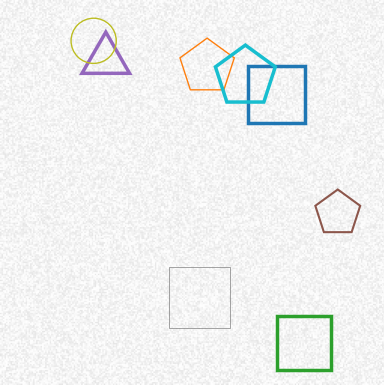[{"shape": "square", "thickness": 2.5, "radius": 0.37, "center": [0.719, 0.754]}, {"shape": "pentagon", "thickness": 1, "radius": 0.37, "center": [0.538, 0.827]}, {"shape": "square", "thickness": 2.5, "radius": 0.35, "center": [0.79, 0.109]}, {"shape": "triangle", "thickness": 2.5, "radius": 0.36, "center": [0.275, 0.845]}, {"shape": "pentagon", "thickness": 1.5, "radius": 0.31, "center": [0.877, 0.447]}, {"shape": "square", "thickness": 0.5, "radius": 0.4, "center": [0.519, 0.227]}, {"shape": "circle", "thickness": 1, "radius": 0.29, "center": [0.243, 0.894]}, {"shape": "pentagon", "thickness": 2.5, "radius": 0.41, "center": [0.637, 0.801]}]